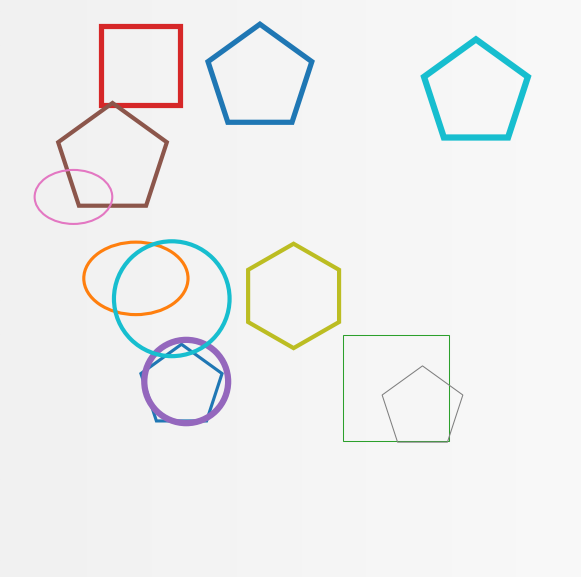[{"shape": "pentagon", "thickness": 2.5, "radius": 0.47, "center": [0.447, 0.863]}, {"shape": "pentagon", "thickness": 1.5, "radius": 0.37, "center": [0.312, 0.33]}, {"shape": "oval", "thickness": 1.5, "radius": 0.45, "center": [0.234, 0.517]}, {"shape": "square", "thickness": 0.5, "radius": 0.46, "center": [0.682, 0.328]}, {"shape": "square", "thickness": 2.5, "radius": 0.34, "center": [0.242, 0.886]}, {"shape": "circle", "thickness": 3, "radius": 0.36, "center": [0.32, 0.339]}, {"shape": "pentagon", "thickness": 2, "radius": 0.49, "center": [0.194, 0.722]}, {"shape": "oval", "thickness": 1, "radius": 0.33, "center": [0.126, 0.658]}, {"shape": "pentagon", "thickness": 0.5, "radius": 0.36, "center": [0.727, 0.293]}, {"shape": "hexagon", "thickness": 2, "radius": 0.45, "center": [0.505, 0.487]}, {"shape": "pentagon", "thickness": 3, "radius": 0.47, "center": [0.819, 0.837]}, {"shape": "circle", "thickness": 2, "radius": 0.5, "center": [0.296, 0.482]}]